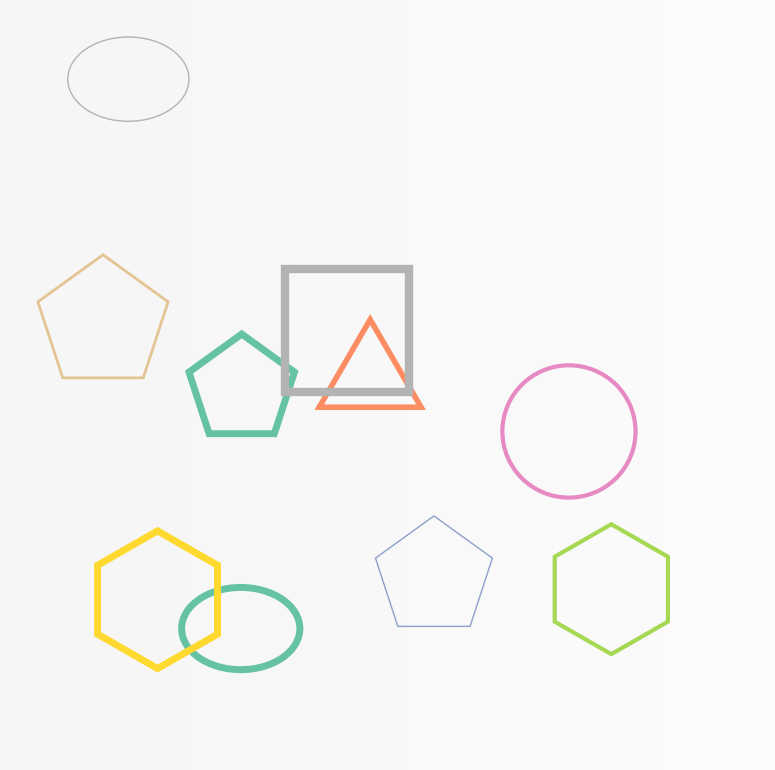[{"shape": "oval", "thickness": 2.5, "radius": 0.38, "center": [0.311, 0.184]}, {"shape": "pentagon", "thickness": 2.5, "radius": 0.36, "center": [0.312, 0.495]}, {"shape": "triangle", "thickness": 2, "radius": 0.38, "center": [0.478, 0.509]}, {"shape": "pentagon", "thickness": 0.5, "radius": 0.4, "center": [0.56, 0.251]}, {"shape": "circle", "thickness": 1.5, "radius": 0.43, "center": [0.734, 0.44]}, {"shape": "hexagon", "thickness": 1.5, "radius": 0.42, "center": [0.789, 0.235]}, {"shape": "hexagon", "thickness": 2.5, "radius": 0.45, "center": [0.203, 0.221]}, {"shape": "pentagon", "thickness": 1, "radius": 0.44, "center": [0.133, 0.581]}, {"shape": "square", "thickness": 3, "radius": 0.4, "center": [0.448, 0.571]}, {"shape": "oval", "thickness": 0.5, "radius": 0.39, "center": [0.166, 0.897]}]